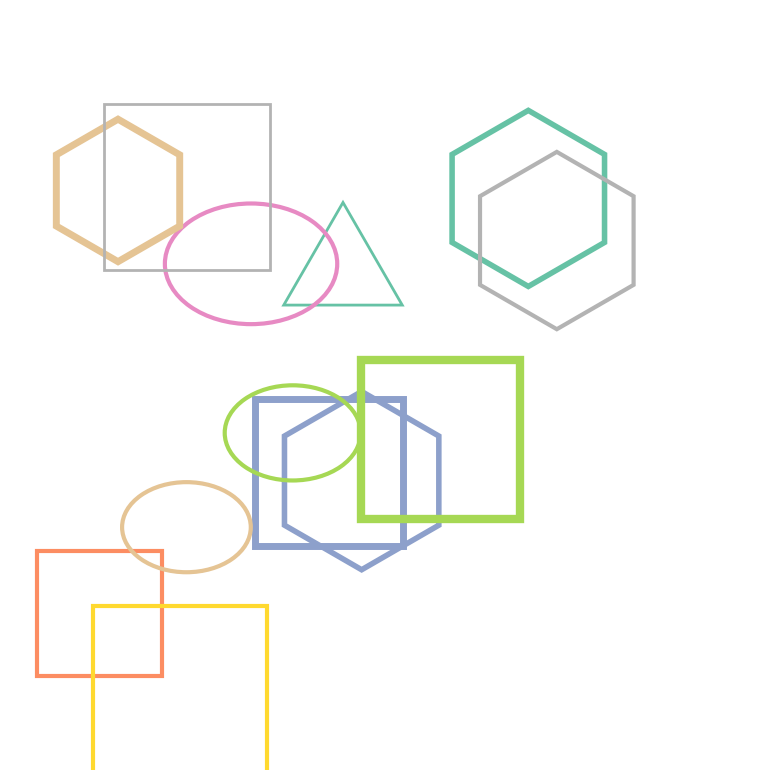[{"shape": "triangle", "thickness": 1, "radius": 0.44, "center": [0.445, 0.648]}, {"shape": "hexagon", "thickness": 2, "radius": 0.57, "center": [0.686, 0.742]}, {"shape": "square", "thickness": 1.5, "radius": 0.41, "center": [0.129, 0.203]}, {"shape": "square", "thickness": 2.5, "radius": 0.48, "center": [0.427, 0.386]}, {"shape": "hexagon", "thickness": 2, "radius": 0.58, "center": [0.47, 0.376]}, {"shape": "oval", "thickness": 1.5, "radius": 0.56, "center": [0.326, 0.657]}, {"shape": "square", "thickness": 3, "radius": 0.52, "center": [0.572, 0.429]}, {"shape": "oval", "thickness": 1.5, "radius": 0.44, "center": [0.38, 0.438]}, {"shape": "square", "thickness": 1.5, "radius": 0.56, "center": [0.234, 0.1]}, {"shape": "oval", "thickness": 1.5, "radius": 0.42, "center": [0.242, 0.315]}, {"shape": "hexagon", "thickness": 2.5, "radius": 0.46, "center": [0.153, 0.753]}, {"shape": "square", "thickness": 1, "radius": 0.54, "center": [0.243, 0.757]}, {"shape": "hexagon", "thickness": 1.5, "radius": 0.58, "center": [0.723, 0.688]}]